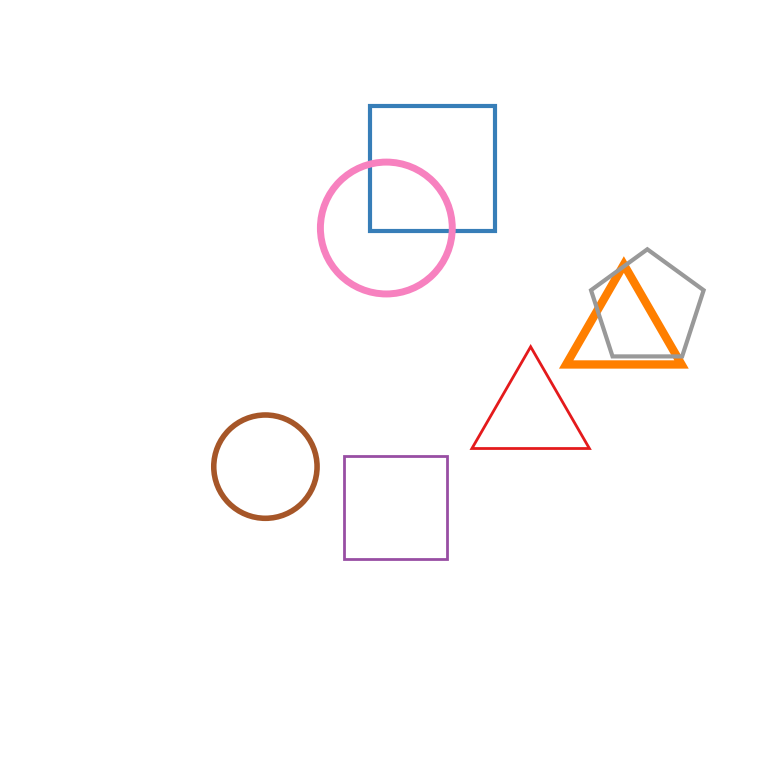[{"shape": "triangle", "thickness": 1, "radius": 0.44, "center": [0.689, 0.462]}, {"shape": "square", "thickness": 1.5, "radius": 0.41, "center": [0.562, 0.781]}, {"shape": "square", "thickness": 1, "radius": 0.33, "center": [0.514, 0.341]}, {"shape": "triangle", "thickness": 3, "radius": 0.43, "center": [0.81, 0.57]}, {"shape": "circle", "thickness": 2, "radius": 0.34, "center": [0.345, 0.394]}, {"shape": "circle", "thickness": 2.5, "radius": 0.43, "center": [0.502, 0.704]}, {"shape": "pentagon", "thickness": 1.5, "radius": 0.38, "center": [0.841, 0.599]}]